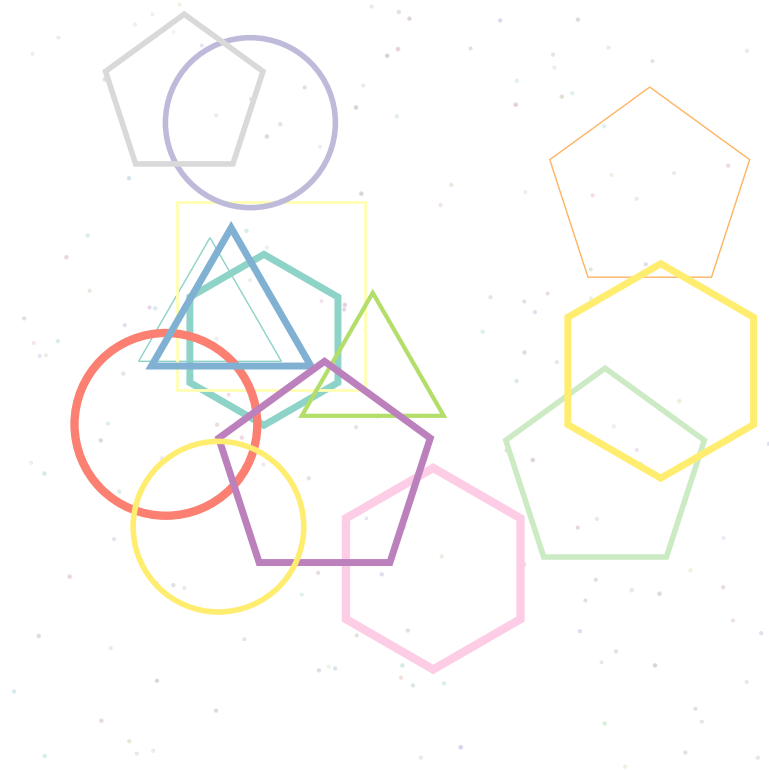[{"shape": "hexagon", "thickness": 2.5, "radius": 0.56, "center": [0.343, 0.559]}, {"shape": "triangle", "thickness": 0.5, "radius": 0.54, "center": [0.273, 0.584]}, {"shape": "square", "thickness": 1, "radius": 0.61, "center": [0.352, 0.616]}, {"shape": "circle", "thickness": 2, "radius": 0.55, "center": [0.325, 0.841]}, {"shape": "circle", "thickness": 3, "radius": 0.59, "center": [0.215, 0.449]}, {"shape": "triangle", "thickness": 2.5, "radius": 0.6, "center": [0.3, 0.584]}, {"shape": "pentagon", "thickness": 0.5, "radius": 0.68, "center": [0.844, 0.75]}, {"shape": "triangle", "thickness": 1.5, "radius": 0.53, "center": [0.484, 0.513]}, {"shape": "hexagon", "thickness": 3, "radius": 0.65, "center": [0.563, 0.261]}, {"shape": "pentagon", "thickness": 2, "radius": 0.54, "center": [0.239, 0.874]}, {"shape": "pentagon", "thickness": 2.5, "radius": 0.72, "center": [0.421, 0.386]}, {"shape": "pentagon", "thickness": 2, "radius": 0.68, "center": [0.786, 0.386]}, {"shape": "circle", "thickness": 2, "radius": 0.55, "center": [0.284, 0.316]}, {"shape": "hexagon", "thickness": 2.5, "radius": 0.7, "center": [0.858, 0.518]}]